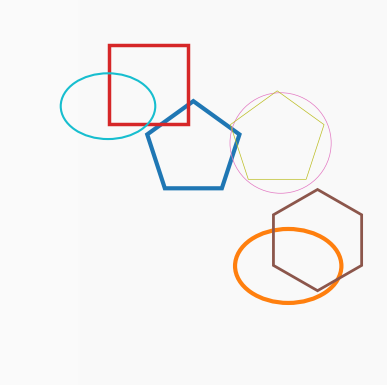[{"shape": "pentagon", "thickness": 3, "radius": 0.63, "center": [0.499, 0.612]}, {"shape": "oval", "thickness": 3, "radius": 0.69, "center": [0.744, 0.309]}, {"shape": "square", "thickness": 2.5, "radius": 0.51, "center": [0.384, 0.78]}, {"shape": "hexagon", "thickness": 2, "radius": 0.66, "center": [0.819, 0.376]}, {"shape": "circle", "thickness": 0.5, "radius": 0.65, "center": [0.724, 0.629]}, {"shape": "pentagon", "thickness": 0.5, "radius": 0.64, "center": [0.715, 0.637]}, {"shape": "oval", "thickness": 1.5, "radius": 0.61, "center": [0.279, 0.724]}]